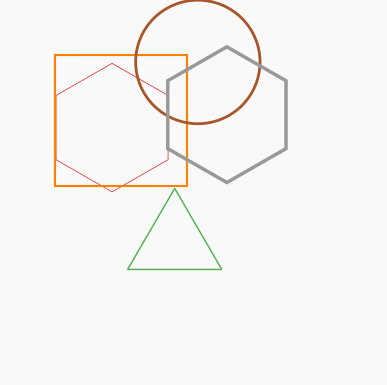[{"shape": "hexagon", "thickness": 0.5, "radius": 0.83, "center": [0.289, 0.669]}, {"shape": "triangle", "thickness": 1, "radius": 0.7, "center": [0.451, 0.37]}, {"shape": "square", "thickness": 1.5, "radius": 0.85, "center": [0.313, 0.687]}, {"shape": "circle", "thickness": 2, "radius": 0.8, "center": [0.511, 0.839]}, {"shape": "hexagon", "thickness": 2.5, "radius": 0.88, "center": [0.585, 0.702]}]